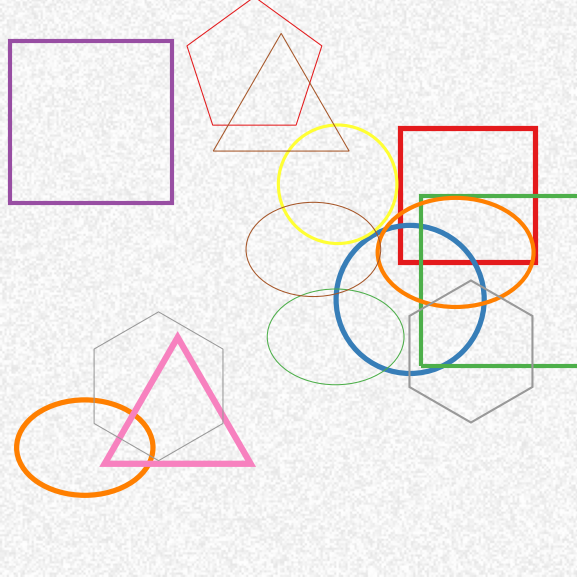[{"shape": "pentagon", "thickness": 0.5, "radius": 0.61, "center": [0.441, 0.882]}, {"shape": "square", "thickness": 2.5, "radius": 0.58, "center": [0.809, 0.662]}, {"shape": "circle", "thickness": 2.5, "radius": 0.64, "center": [0.71, 0.481]}, {"shape": "square", "thickness": 2, "radius": 0.73, "center": [0.875, 0.512]}, {"shape": "oval", "thickness": 0.5, "radius": 0.59, "center": [0.581, 0.416]}, {"shape": "square", "thickness": 2, "radius": 0.7, "center": [0.157, 0.788]}, {"shape": "oval", "thickness": 2, "radius": 0.67, "center": [0.789, 0.562]}, {"shape": "oval", "thickness": 2.5, "radius": 0.59, "center": [0.147, 0.224]}, {"shape": "circle", "thickness": 1.5, "radius": 0.51, "center": [0.585, 0.68]}, {"shape": "oval", "thickness": 0.5, "radius": 0.58, "center": [0.543, 0.567]}, {"shape": "triangle", "thickness": 0.5, "radius": 0.68, "center": [0.487, 0.805]}, {"shape": "triangle", "thickness": 3, "radius": 0.73, "center": [0.308, 0.269]}, {"shape": "hexagon", "thickness": 1, "radius": 0.61, "center": [0.816, 0.39]}, {"shape": "hexagon", "thickness": 0.5, "radius": 0.64, "center": [0.275, 0.33]}]